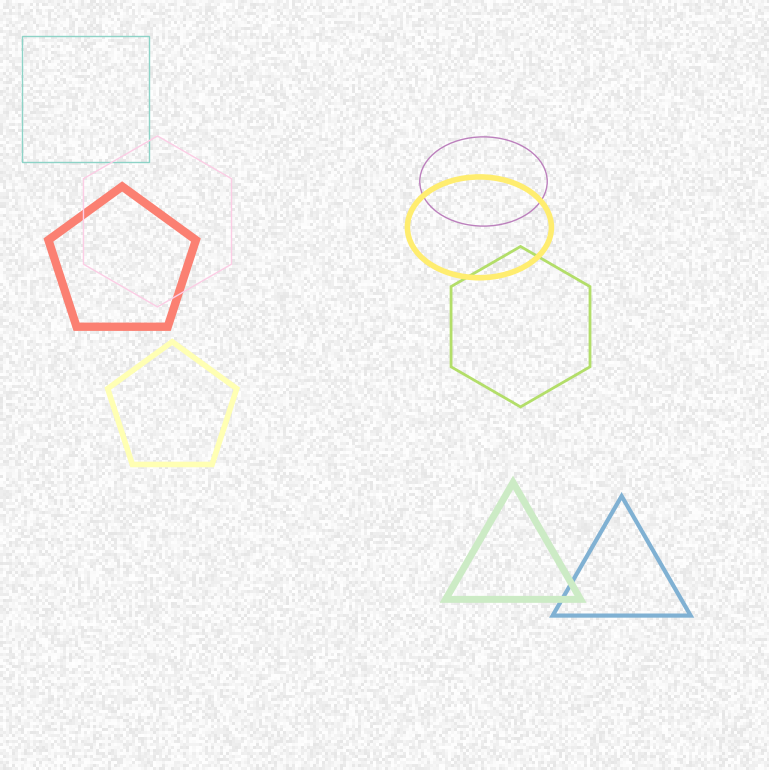[{"shape": "square", "thickness": 0.5, "radius": 0.41, "center": [0.111, 0.872]}, {"shape": "pentagon", "thickness": 2, "radius": 0.44, "center": [0.224, 0.468]}, {"shape": "pentagon", "thickness": 3, "radius": 0.5, "center": [0.159, 0.657]}, {"shape": "triangle", "thickness": 1.5, "radius": 0.52, "center": [0.807, 0.252]}, {"shape": "hexagon", "thickness": 1, "radius": 0.52, "center": [0.676, 0.576]}, {"shape": "hexagon", "thickness": 0.5, "radius": 0.55, "center": [0.205, 0.712]}, {"shape": "oval", "thickness": 0.5, "radius": 0.41, "center": [0.628, 0.764]}, {"shape": "triangle", "thickness": 2.5, "radius": 0.51, "center": [0.666, 0.272]}, {"shape": "oval", "thickness": 2, "radius": 0.47, "center": [0.623, 0.705]}]